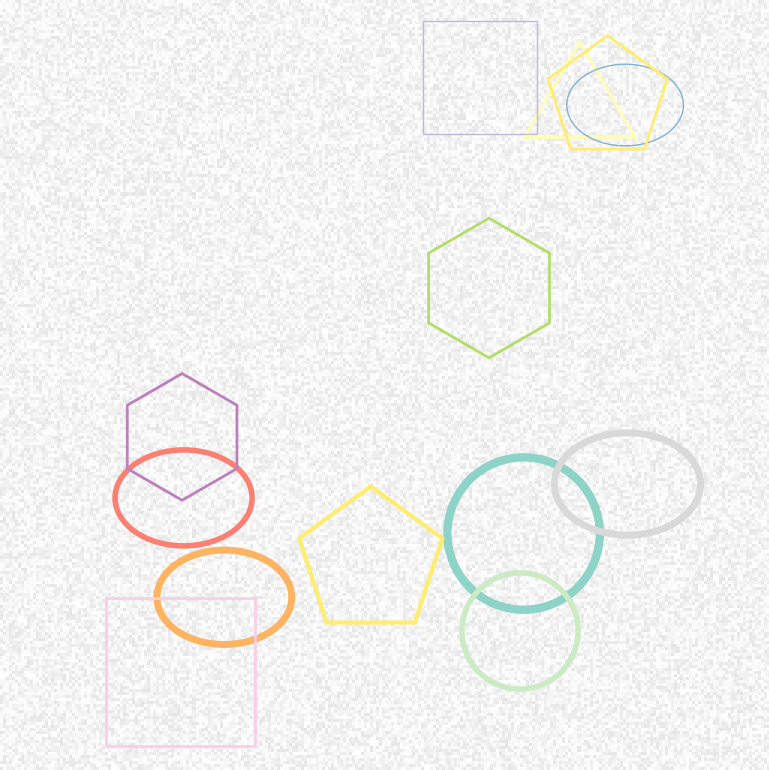[{"shape": "circle", "thickness": 3, "radius": 0.49, "center": [0.68, 0.307]}, {"shape": "triangle", "thickness": 1, "radius": 0.41, "center": [0.753, 0.863]}, {"shape": "square", "thickness": 0.5, "radius": 0.37, "center": [0.623, 0.899]}, {"shape": "oval", "thickness": 2, "radius": 0.45, "center": [0.238, 0.353]}, {"shape": "oval", "thickness": 0.5, "radius": 0.38, "center": [0.812, 0.864]}, {"shape": "oval", "thickness": 2.5, "radius": 0.44, "center": [0.291, 0.224]}, {"shape": "hexagon", "thickness": 1, "radius": 0.45, "center": [0.635, 0.626]}, {"shape": "square", "thickness": 1, "radius": 0.48, "center": [0.234, 0.127]}, {"shape": "oval", "thickness": 2.5, "radius": 0.47, "center": [0.815, 0.371]}, {"shape": "hexagon", "thickness": 1, "radius": 0.41, "center": [0.237, 0.433]}, {"shape": "circle", "thickness": 2, "radius": 0.38, "center": [0.675, 0.181]}, {"shape": "pentagon", "thickness": 1, "radius": 0.41, "center": [0.789, 0.872]}, {"shape": "pentagon", "thickness": 1.5, "radius": 0.49, "center": [0.482, 0.271]}]